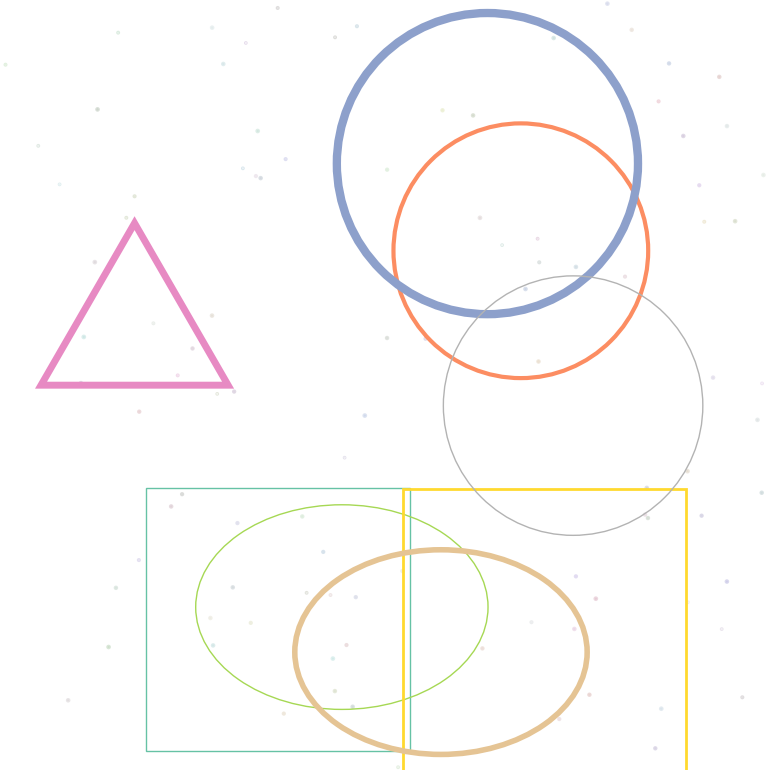[{"shape": "square", "thickness": 0.5, "radius": 0.85, "center": [0.361, 0.195]}, {"shape": "circle", "thickness": 1.5, "radius": 0.83, "center": [0.676, 0.674]}, {"shape": "circle", "thickness": 3, "radius": 0.98, "center": [0.633, 0.788]}, {"shape": "triangle", "thickness": 2.5, "radius": 0.7, "center": [0.175, 0.57]}, {"shape": "oval", "thickness": 0.5, "radius": 0.95, "center": [0.444, 0.212]}, {"shape": "square", "thickness": 1, "radius": 0.92, "center": [0.707, 0.181]}, {"shape": "oval", "thickness": 2, "radius": 0.95, "center": [0.573, 0.153]}, {"shape": "circle", "thickness": 0.5, "radius": 0.84, "center": [0.744, 0.473]}]